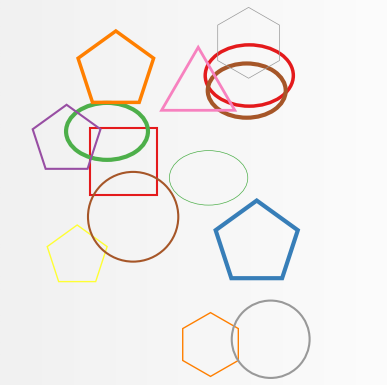[{"shape": "oval", "thickness": 2.5, "radius": 0.57, "center": [0.643, 0.804]}, {"shape": "square", "thickness": 1.5, "radius": 0.44, "center": [0.319, 0.581]}, {"shape": "pentagon", "thickness": 3, "radius": 0.56, "center": [0.663, 0.368]}, {"shape": "oval", "thickness": 0.5, "radius": 0.51, "center": [0.538, 0.538]}, {"shape": "oval", "thickness": 3, "radius": 0.53, "center": [0.276, 0.659]}, {"shape": "pentagon", "thickness": 1.5, "radius": 0.46, "center": [0.172, 0.636]}, {"shape": "hexagon", "thickness": 1, "radius": 0.41, "center": [0.543, 0.105]}, {"shape": "pentagon", "thickness": 2.5, "radius": 0.51, "center": [0.299, 0.817]}, {"shape": "pentagon", "thickness": 1, "radius": 0.41, "center": [0.199, 0.334]}, {"shape": "circle", "thickness": 1.5, "radius": 0.58, "center": [0.344, 0.437]}, {"shape": "oval", "thickness": 3, "radius": 0.5, "center": [0.637, 0.765]}, {"shape": "triangle", "thickness": 2, "radius": 0.55, "center": [0.511, 0.768]}, {"shape": "hexagon", "thickness": 0.5, "radius": 0.46, "center": [0.642, 0.889]}, {"shape": "circle", "thickness": 1.5, "radius": 0.5, "center": [0.699, 0.119]}]